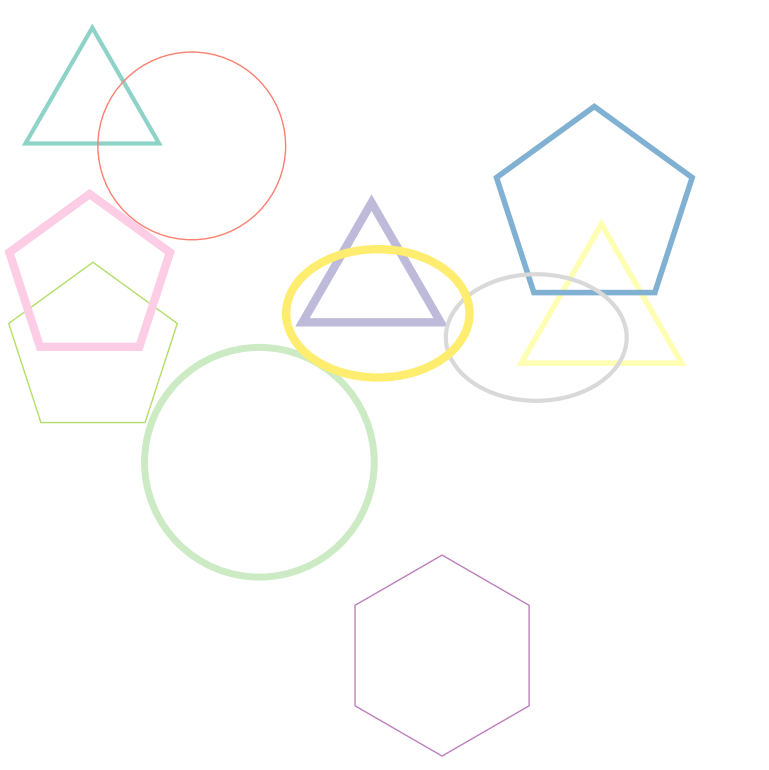[{"shape": "triangle", "thickness": 1.5, "radius": 0.5, "center": [0.12, 0.864]}, {"shape": "triangle", "thickness": 2, "radius": 0.6, "center": [0.781, 0.589]}, {"shape": "triangle", "thickness": 3, "radius": 0.52, "center": [0.483, 0.633]}, {"shape": "circle", "thickness": 0.5, "radius": 0.61, "center": [0.249, 0.811]}, {"shape": "pentagon", "thickness": 2, "radius": 0.67, "center": [0.772, 0.728]}, {"shape": "pentagon", "thickness": 0.5, "radius": 0.58, "center": [0.121, 0.544]}, {"shape": "pentagon", "thickness": 3, "radius": 0.55, "center": [0.116, 0.638]}, {"shape": "oval", "thickness": 1.5, "radius": 0.59, "center": [0.696, 0.562]}, {"shape": "hexagon", "thickness": 0.5, "radius": 0.65, "center": [0.574, 0.149]}, {"shape": "circle", "thickness": 2.5, "radius": 0.75, "center": [0.337, 0.4]}, {"shape": "oval", "thickness": 3, "radius": 0.6, "center": [0.491, 0.593]}]